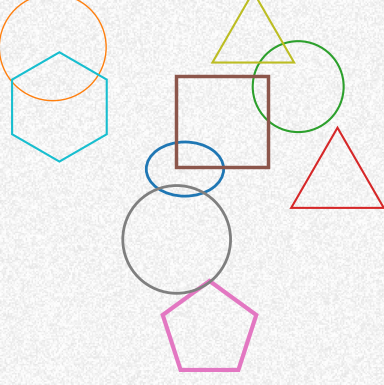[{"shape": "oval", "thickness": 2, "radius": 0.5, "center": [0.48, 0.561]}, {"shape": "circle", "thickness": 1, "radius": 0.69, "center": [0.137, 0.877]}, {"shape": "circle", "thickness": 1.5, "radius": 0.59, "center": [0.775, 0.775]}, {"shape": "triangle", "thickness": 1.5, "radius": 0.69, "center": [0.877, 0.529]}, {"shape": "square", "thickness": 2.5, "radius": 0.59, "center": [0.576, 0.685]}, {"shape": "pentagon", "thickness": 3, "radius": 0.64, "center": [0.544, 0.142]}, {"shape": "circle", "thickness": 2, "radius": 0.7, "center": [0.459, 0.378]}, {"shape": "triangle", "thickness": 1.5, "radius": 0.61, "center": [0.658, 0.899]}, {"shape": "hexagon", "thickness": 1.5, "radius": 0.71, "center": [0.154, 0.722]}]